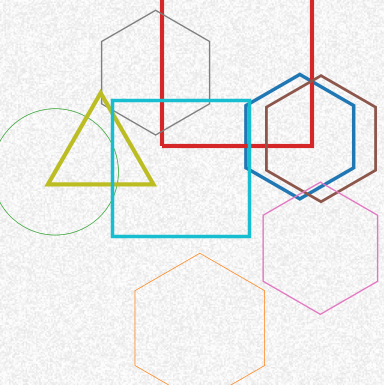[{"shape": "hexagon", "thickness": 2.5, "radius": 0.81, "center": [0.779, 0.645]}, {"shape": "hexagon", "thickness": 0.5, "radius": 0.97, "center": [0.519, 0.148]}, {"shape": "circle", "thickness": 0.5, "radius": 0.82, "center": [0.144, 0.554]}, {"shape": "square", "thickness": 3, "radius": 0.97, "center": [0.616, 0.815]}, {"shape": "hexagon", "thickness": 2, "radius": 0.82, "center": [0.834, 0.64]}, {"shape": "hexagon", "thickness": 1, "radius": 0.86, "center": [0.832, 0.355]}, {"shape": "hexagon", "thickness": 1, "radius": 0.81, "center": [0.404, 0.811]}, {"shape": "triangle", "thickness": 3, "radius": 0.79, "center": [0.261, 0.6]}, {"shape": "square", "thickness": 2.5, "radius": 0.89, "center": [0.469, 0.564]}]